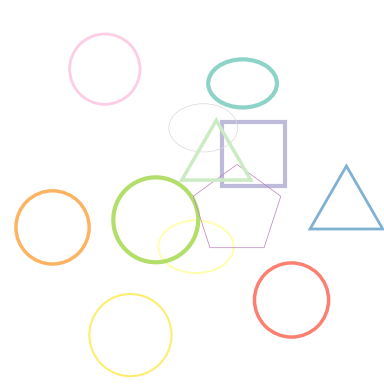[{"shape": "oval", "thickness": 3, "radius": 0.45, "center": [0.63, 0.783]}, {"shape": "oval", "thickness": 1.5, "radius": 0.49, "center": [0.509, 0.359]}, {"shape": "square", "thickness": 3, "radius": 0.41, "center": [0.659, 0.6]}, {"shape": "circle", "thickness": 2.5, "radius": 0.48, "center": [0.757, 0.221]}, {"shape": "triangle", "thickness": 2, "radius": 0.55, "center": [0.9, 0.46]}, {"shape": "circle", "thickness": 2.5, "radius": 0.48, "center": [0.136, 0.409]}, {"shape": "circle", "thickness": 3, "radius": 0.55, "center": [0.405, 0.429]}, {"shape": "circle", "thickness": 2, "radius": 0.46, "center": [0.272, 0.82]}, {"shape": "oval", "thickness": 0.5, "radius": 0.45, "center": [0.528, 0.668]}, {"shape": "pentagon", "thickness": 0.5, "radius": 0.6, "center": [0.616, 0.453]}, {"shape": "triangle", "thickness": 2.5, "radius": 0.52, "center": [0.562, 0.584]}, {"shape": "circle", "thickness": 1.5, "radius": 0.53, "center": [0.339, 0.13]}]